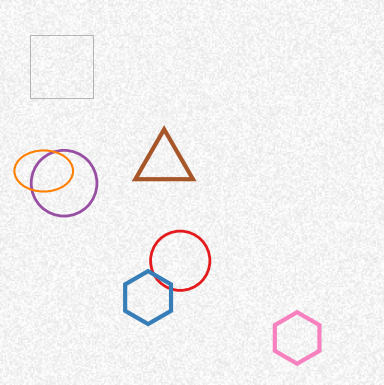[{"shape": "circle", "thickness": 2, "radius": 0.39, "center": [0.468, 0.323]}, {"shape": "hexagon", "thickness": 3, "radius": 0.34, "center": [0.385, 0.227]}, {"shape": "circle", "thickness": 2, "radius": 0.43, "center": [0.166, 0.524]}, {"shape": "oval", "thickness": 1.5, "radius": 0.38, "center": [0.114, 0.556]}, {"shape": "triangle", "thickness": 3, "radius": 0.43, "center": [0.426, 0.578]}, {"shape": "hexagon", "thickness": 3, "radius": 0.33, "center": [0.772, 0.122]}, {"shape": "square", "thickness": 0.5, "radius": 0.41, "center": [0.159, 0.827]}]